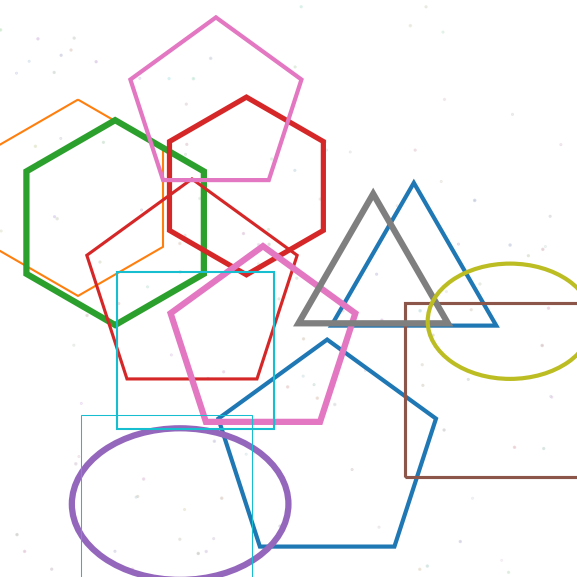[{"shape": "triangle", "thickness": 2, "radius": 0.82, "center": [0.717, 0.518]}, {"shape": "pentagon", "thickness": 2, "radius": 0.99, "center": [0.566, 0.213]}, {"shape": "hexagon", "thickness": 1, "radius": 0.85, "center": [0.135, 0.657]}, {"shape": "hexagon", "thickness": 3, "radius": 0.89, "center": [0.199, 0.614]}, {"shape": "pentagon", "thickness": 1.5, "radius": 0.96, "center": [0.332, 0.498]}, {"shape": "hexagon", "thickness": 2.5, "radius": 0.77, "center": [0.427, 0.677]}, {"shape": "oval", "thickness": 3, "radius": 0.94, "center": [0.312, 0.126]}, {"shape": "square", "thickness": 1.5, "radius": 0.75, "center": [0.851, 0.324]}, {"shape": "pentagon", "thickness": 3, "radius": 0.84, "center": [0.455, 0.405]}, {"shape": "pentagon", "thickness": 2, "radius": 0.78, "center": [0.374, 0.813]}, {"shape": "triangle", "thickness": 3, "radius": 0.75, "center": [0.646, 0.514]}, {"shape": "oval", "thickness": 2, "radius": 0.71, "center": [0.883, 0.443]}, {"shape": "square", "thickness": 1, "radius": 0.68, "center": [0.339, 0.393]}, {"shape": "square", "thickness": 0.5, "radius": 0.74, "center": [0.289, 0.134]}]